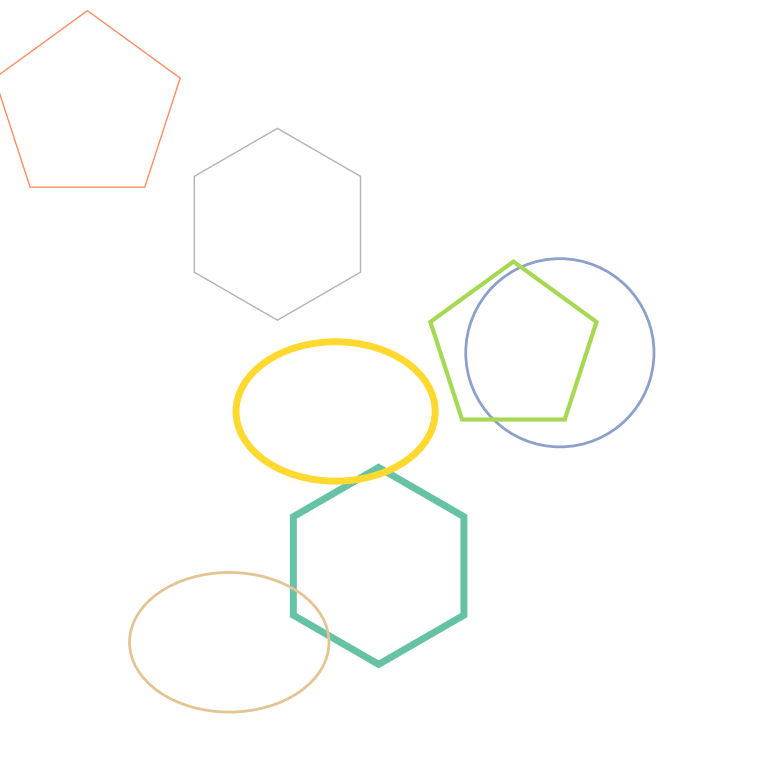[{"shape": "hexagon", "thickness": 2.5, "radius": 0.64, "center": [0.492, 0.265]}, {"shape": "pentagon", "thickness": 0.5, "radius": 0.63, "center": [0.114, 0.859]}, {"shape": "circle", "thickness": 1, "radius": 0.61, "center": [0.727, 0.542]}, {"shape": "pentagon", "thickness": 1.5, "radius": 0.57, "center": [0.667, 0.547]}, {"shape": "oval", "thickness": 2.5, "radius": 0.65, "center": [0.436, 0.466]}, {"shape": "oval", "thickness": 1, "radius": 0.65, "center": [0.298, 0.166]}, {"shape": "hexagon", "thickness": 0.5, "radius": 0.62, "center": [0.36, 0.709]}]